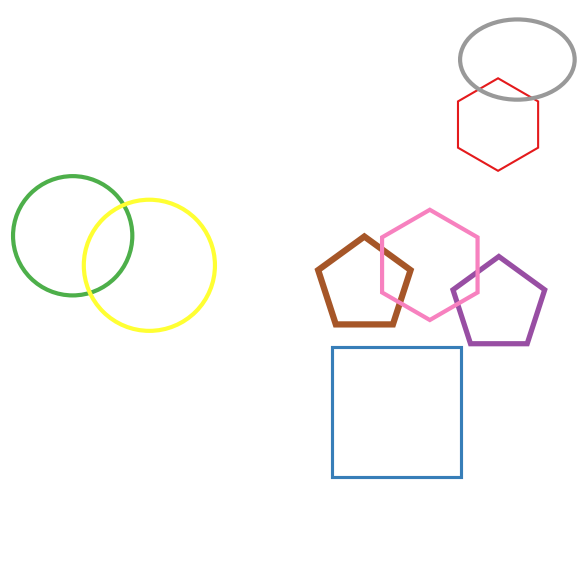[{"shape": "hexagon", "thickness": 1, "radius": 0.4, "center": [0.862, 0.783]}, {"shape": "square", "thickness": 1.5, "radius": 0.56, "center": [0.687, 0.286]}, {"shape": "circle", "thickness": 2, "radius": 0.52, "center": [0.126, 0.591]}, {"shape": "pentagon", "thickness": 2.5, "radius": 0.42, "center": [0.864, 0.471]}, {"shape": "circle", "thickness": 2, "radius": 0.57, "center": [0.259, 0.54]}, {"shape": "pentagon", "thickness": 3, "radius": 0.42, "center": [0.631, 0.505]}, {"shape": "hexagon", "thickness": 2, "radius": 0.48, "center": [0.744, 0.54]}, {"shape": "oval", "thickness": 2, "radius": 0.5, "center": [0.896, 0.896]}]